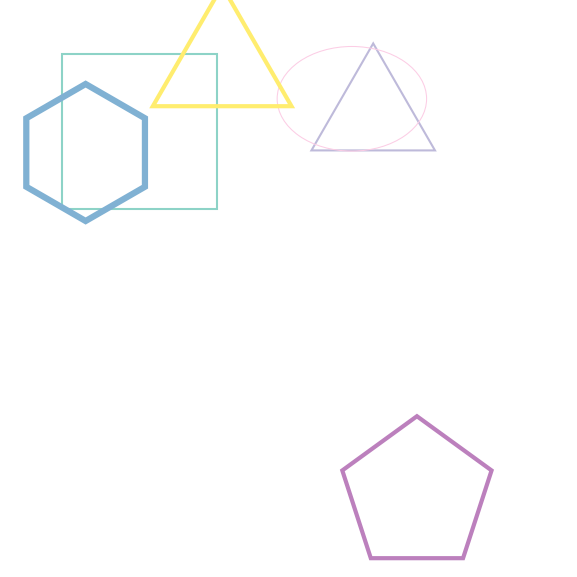[{"shape": "square", "thickness": 1, "radius": 0.67, "center": [0.242, 0.772]}, {"shape": "triangle", "thickness": 1, "radius": 0.62, "center": [0.646, 0.8]}, {"shape": "hexagon", "thickness": 3, "radius": 0.59, "center": [0.148, 0.735]}, {"shape": "oval", "thickness": 0.5, "radius": 0.65, "center": [0.609, 0.828]}, {"shape": "pentagon", "thickness": 2, "radius": 0.68, "center": [0.722, 0.143]}, {"shape": "triangle", "thickness": 2, "radius": 0.69, "center": [0.385, 0.885]}]